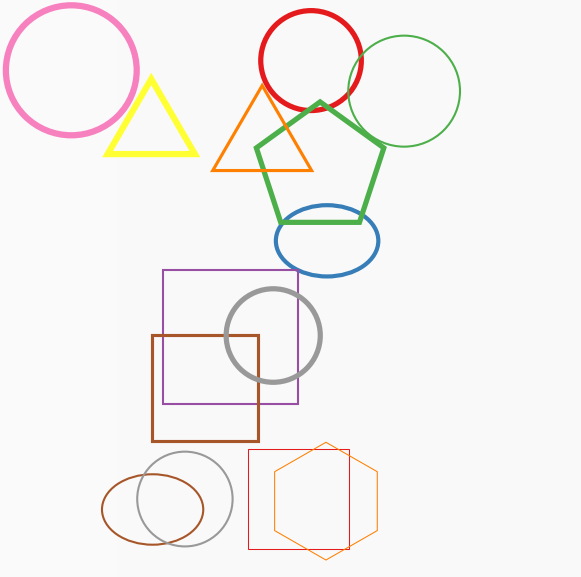[{"shape": "square", "thickness": 0.5, "radius": 0.43, "center": [0.513, 0.135]}, {"shape": "circle", "thickness": 2.5, "radius": 0.43, "center": [0.535, 0.894]}, {"shape": "oval", "thickness": 2, "radius": 0.44, "center": [0.563, 0.582]}, {"shape": "pentagon", "thickness": 2.5, "radius": 0.58, "center": [0.551, 0.707]}, {"shape": "circle", "thickness": 1, "radius": 0.48, "center": [0.695, 0.841]}, {"shape": "square", "thickness": 1, "radius": 0.58, "center": [0.396, 0.416]}, {"shape": "triangle", "thickness": 1.5, "radius": 0.49, "center": [0.451, 0.753]}, {"shape": "hexagon", "thickness": 0.5, "radius": 0.51, "center": [0.561, 0.131]}, {"shape": "triangle", "thickness": 3, "radius": 0.43, "center": [0.26, 0.776]}, {"shape": "square", "thickness": 1.5, "radius": 0.46, "center": [0.353, 0.327]}, {"shape": "oval", "thickness": 1, "radius": 0.44, "center": [0.263, 0.117]}, {"shape": "circle", "thickness": 3, "radius": 0.56, "center": [0.123, 0.877]}, {"shape": "circle", "thickness": 2.5, "radius": 0.4, "center": [0.47, 0.418]}, {"shape": "circle", "thickness": 1, "radius": 0.41, "center": [0.318, 0.135]}]